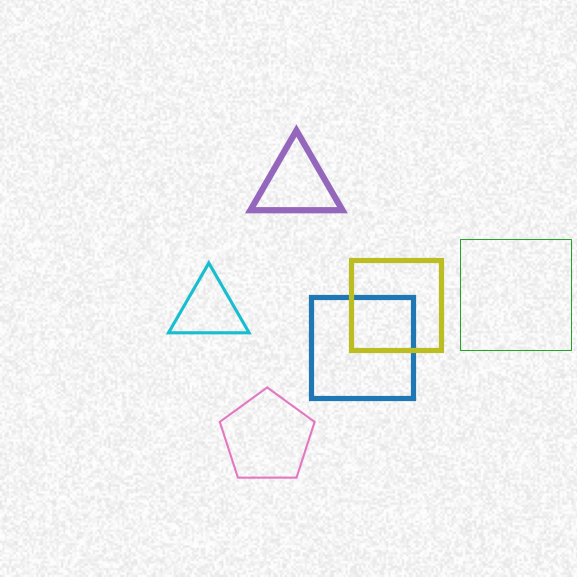[{"shape": "square", "thickness": 2.5, "radius": 0.44, "center": [0.627, 0.397]}, {"shape": "square", "thickness": 0.5, "radius": 0.48, "center": [0.893, 0.489]}, {"shape": "triangle", "thickness": 3, "radius": 0.46, "center": [0.513, 0.681]}, {"shape": "pentagon", "thickness": 1, "radius": 0.43, "center": [0.463, 0.242]}, {"shape": "square", "thickness": 2.5, "radius": 0.39, "center": [0.686, 0.471]}, {"shape": "triangle", "thickness": 1.5, "radius": 0.4, "center": [0.362, 0.463]}]